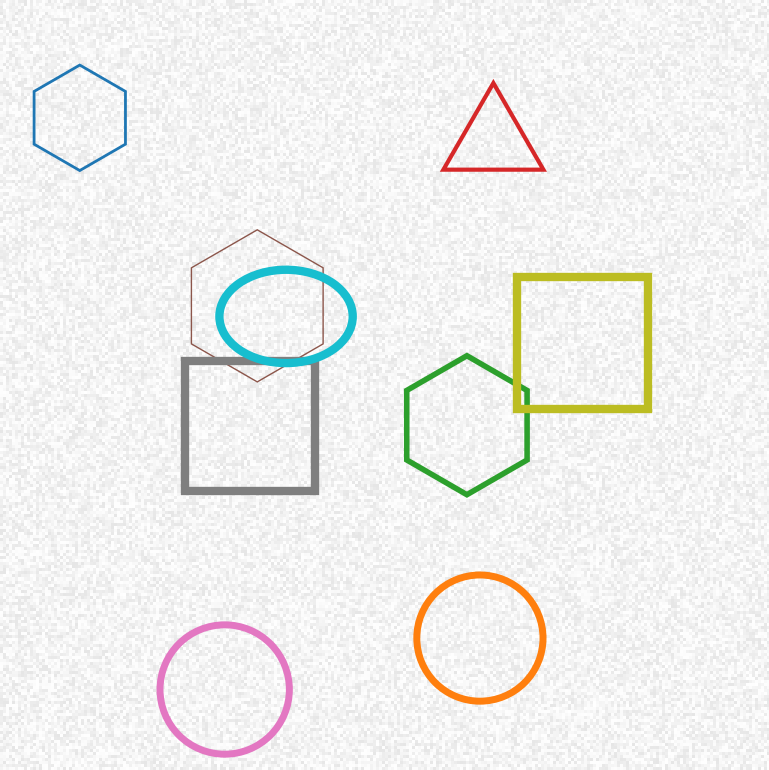[{"shape": "hexagon", "thickness": 1, "radius": 0.34, "center": [0.104, 0.847]}, {"shape": "circle", "thickness": 2.5, "radius": 0.41, "center": [0.623, 0.171]}, {"shape": "hexagon", "thickness": 2, "radius": 0.45, "center": [0.606, 0.448]}, {"shape": "triangle", "thickness": 1.5, "radius": 0.37, "center": [0.641, 0.817]}, {"shape": "hexagon", "thickness": 0.5, "radius": 0.49, "center": [0.334, 0.603]}, {"shape": "circle", "thickness": 2.5, "radius": 0.42, "center": [0.292, 0.105]}, {"shape": "square", "thickness": 3, "radius": 0.42, "center": [0.324, 0.447]}, {"shape": "square", "thickness": 3, "radius": 0.43, "center": [0.756, 0.554]}, {"shape": "oval", "thickness": 3, "radius": 0.43, "center": [0.372, 0.589]}]